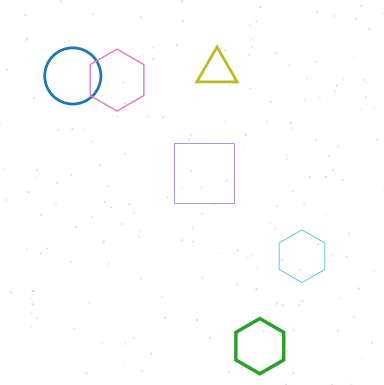[{"shape": "circle", "thickness": 2, "radius": 0.36, "center": [0.189, 0.803]}, {"shape": "hexagon", "thickness": 2.5, "radius": 0.36, "center": [0.675, 0.101]}, {"shape": "square", "thickness": 0.5, "radius": 0.39, "center": [0.53, 0.551]}, {"shape": "hexagon", "thickness": 1, "radius": 0.4, "center": [0.304, 0.792]}, {"shape": "triangle", "thickness": 2, "radius": 0.3, "center": [0.564, 0.818]}, {"shape": "hexagon", "thickness": 0.5, "radius": 0.34, "center": [0.784, 0.334]}]